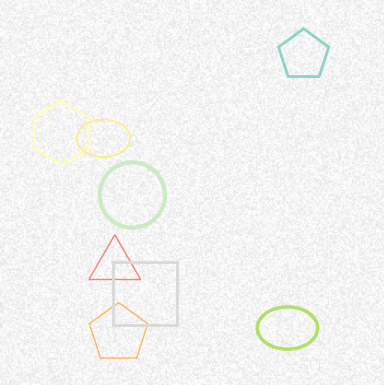[{"shape": "pentagon", "thickness": 2, "radius": 0.34, "center": [0.789, 0.857]}, {"shape": "hexagon", "thickness": 1.5, "radius": 0.41, "center": [0.16, 0.655]}, {"shape": "triangle", "thickness": 1, "radius": 0.39, "center": [0.298, 0.313]}, {"shape": "pentagon", "thickness": 1, "radius": 0.4, "center": [0.308, 0.134]}, {"shape": "oval", "thickness": 2.5, "radius": 0.39, "center": [0.747, 0.148]}, {"shape": "square", "thickness": 2, "radius": 0.41, "center": [0.377, 0.237]}, {"shape": "circle", "thickness": 3, "radius": 0.42, "center": [0.344, 0.493]}, {"shape": "oval", "thickness": 1, "radius": 0.35, "center": [0.269, 0.641]}]